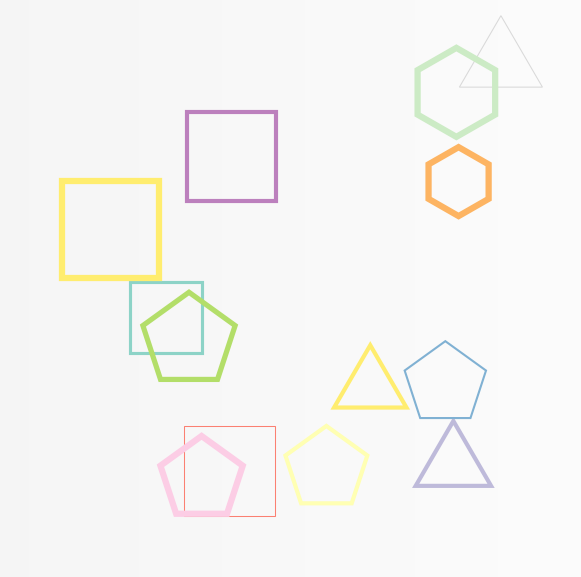[{"shape": "square", "thickness": 1.5, "radius": 0.31, "center": [0.286, 0.45]}, {"shape": "pentagon", "thickness": 2, "radius": 0.37, "center": [0.562, 0.188]}, {"shape": "triangle", "thickness": 2, "radius": 0.37, "center": [0.78, 0.195]}, {"shape": "square", "thickness": 0.5, "radius": 0.39, "center": [0.395, 0.184]}, {"shape": "pentagon", "thickness": 1, "radius": 0.37, "center": [0.766, 0.335]}, {"shape": "hexagon", "thickness": 3, "radius": 0.3, "center": [0.789, 0.685]}, {"shape": "pentagon", "thickness": 2.5, "radius": 0.42, "center": [0.325, 0.41]}, {"shape": "pentagon", "thickness": 3, "radius": 0.37, "center": [0.347, 0.17]}, {"shape": "triangle", "thickness": 0.5, "radius": 0.41, "center": [0.862, 0.889]}, {"shape": "square", "thickness": 2, "radius": 0.38, "center": [0.398, 0.728]}, {"shape": "hexagon", "thickness": 3, "radius": 0.39, "center": [0.785, 0.839]}, {"shape": "triangle", "thickness": 2, "radius": 0.36, "center": [0.637, 0.329]}, {"shape": "square", "thickness": 3, "radius": 0.42, "center": [0.19, 0.603]}]